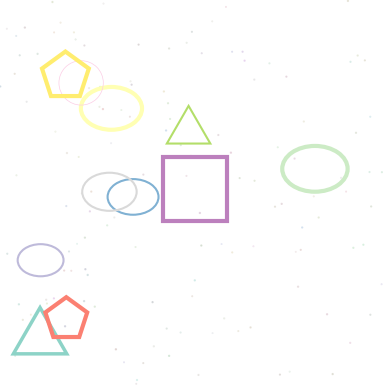[{"shape": "triangle", "thickness": 2.5, "radius": 0.4, "center": [0.104, 0.121]}, {"shape": "oval", "thickness": 3, "radius": 0.4, "center": [0.289, 0.719]}, {"shape": "oval", "thickness": 1.5, "radius": 0.3, "center": [0.105, 0.324]}, {"shape": "pentagon", "thickness": 3, "radius": 0.29, "center": [0.172, 0.171]}, {"shape": "oval", "thickness": 1.5, "radius": 0.33, "center": [0.346, 0.489]}, {"shape": "triangle", "thickness": 1.5, "radius": 0.33, "center": [0.49, 0.66]}, {"shape": "circle", "thickness": 0.5, "radius": 0.29, "center": [0.211, 0.785]}, {"shape": "oval", "thickness": 1.5, "radius": 0.35, "center": [0.284, 0.502]}, {"shape": "square", "thickness": 3, "radius": 0.41, "center": [0.506, 0.51]}, {"shape": "oval", "thickness": 3, "radius": 0.42, "center": [0.818, 0.561]}, {"shape": "pentagon", "thickness": 3, "radius": 0.32, "center": [0.17, 0.802]}]